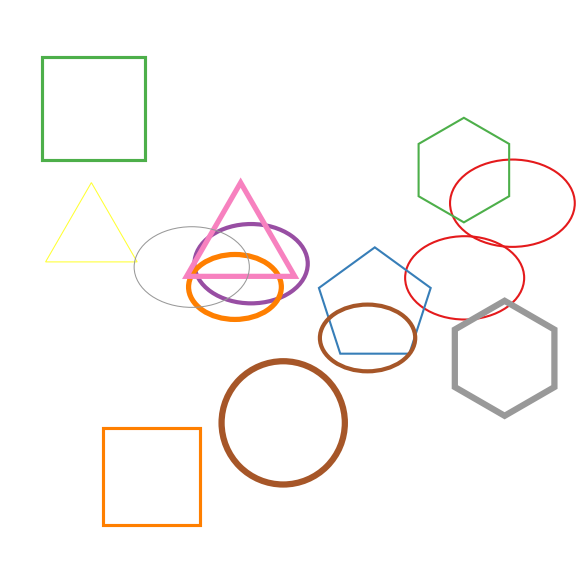[{"shape": "oval", "thickness": 1, "radius": 0.52, "center": [0.805, 0.518]}, {"shape": "oval", "thickness": 1, "radius": 0.54, "center": [0.887, 0.647]}, {"shape": "pentagon", "thickness": 1, "radius": 0.51, "center": [0.649, 0.469]}, {"shape": "square", "thickness": 1.5, "radius": 0.45, "center": [0.162, 0.811]}, {"shape": "hexagon", "thickness": 1, "radius": 0.45, "center": [0.803, 0.705]}, {"shape": "oval", "thickness": 2, "radius": 0.49, "center": [0.435, 0.543]}, {"shape": "oval", "thickness": 2.5, "radius": 0.4, "center": [0.407, 0.502]}, {"shape": "square", "thickness": 1.5, "radius": 0.42, "center": [0.262, 0.175]}, {"shape": "triangle", "thickness": 0.5, "radius": 0.46, "center": [0.158, 0.591]}, {"shape": "oval", "thickness": 2, "radius": 0.41, "center": [0.636, 0.414]}, {"shape": "circle", "thickness": 3, "radius": 0.53, "center": [0.49, 0.267]}, {"shape": "triangle", "thickness": 2.5, "radius": 0.54, "center": [0.417, 0.575]}, {"shape": "hexagon", "thickness": 3, "radius": 0.5, "center": [0.874, 0.379]}, {"shape": "oval", "thickness": 0.5, "radius": 0.5, "center": [0.332, 0.537]}]